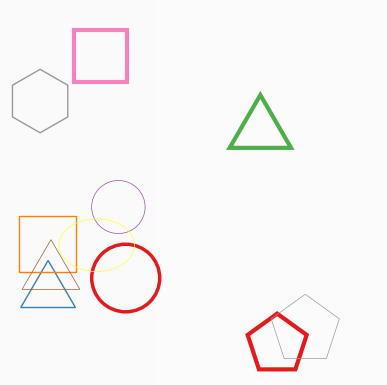[{"shape": "pentagon", "thickness": 3, "radius": 0.4, "center": [0.715, 0.105]}, {"shape": "circle", "thickness": 2.5, "radius": 0.44, "center": [0.324, 0.278]}, {"shape": "triangle", "thickness": 1, "radius": 0.41, "center": [0.124, 0.242]}, {"shape": "triangle", "thickness": 3, "radius": 0.46, "center": [0.672, 0.662]}, {"shape": "circle", "thickness": 0.5, "radius": 0.34, "center": [0.305, 0.462]}, {"shape": "square", "thickness": 1, "radius": 0.36, "center": [0.123, 0.366]}, {"shape": "oval", "thickness": 0.5, "radius": 0.49, "center": [0.25, 0.363]}, {"shape": "triangle", "thickness": 0.5, "radius": 0.43, "center": [0.131, 0.292]}, {"shape": "square", "thickness": 3, "radius": 0.34, "center": [0.26, 0.855]}, {"shape": "pentagon", "thickness": 0.5, "radius": 0.46, "center": [0.788, 0.143]}, {"shape": "hexagon", "thickness": 1, "radius": 0.41, "center": [0.104, 0.737]}]